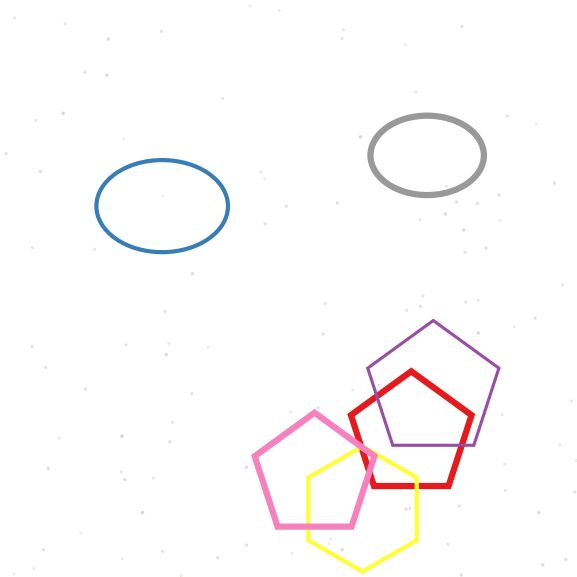[{"shape": "pentagon", "thickness": 3, "radius": 0.55, "center": [0.712, 0.246]}, {"shape": "oval", "thickness": 2, "radius": 0.57, "center": [0.281, 0.642]}, {"shape": "pentagon", "thickness": 1.5, "radius": 0.6, "center": [0.75, 0.325]}, {"shape": "hexagon", "thickness": 2, "radius": 0.54, "center": [0.628, 0.118]}, {"shape": "pentagon", "thickness": 3, "radius": 0.54, "center": [0.545, 0.175]}, {"shape": "oval", "thickness": 3, "radius": 0.49, "center": [0.74, 0.73]}]